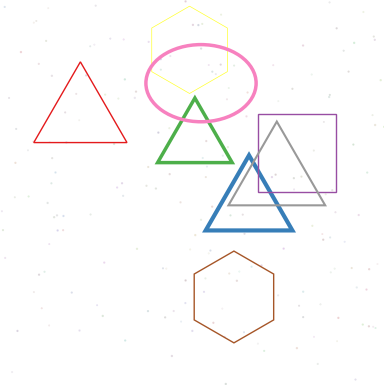[{"shape": "triangle", "thickness": 1, "radius": 0.7, "center": [0.209, 0.7]}, {"shape": "triangle", "thickness": 3, "radius": 0.65, "center": [0.647, 0.466]}, {"shape": "triangle", "thickness": 2.5, "radius": 0.56, "center": [0.506, 0.634]}, {"shape": "square", "thickness": 1, "radius": 0.51, "center": [0.772, 0.602]}, {"shape": "hexagon", "thickness": 0.5, "radius": 0.57, "center": [0.492, 0.871]}, {"shape": "hexagon", "thickness": 1, "radius": 0.6, "center": [0.608, 0.229]}, {"shape": "oval", "thickness": 2.5, "radius": 0.72, "center": [0.522, 0.784]}, {"shape": "triangle", "thickness": 1.5, "radius": 0.73, "center": [0.719, 0.539]}]